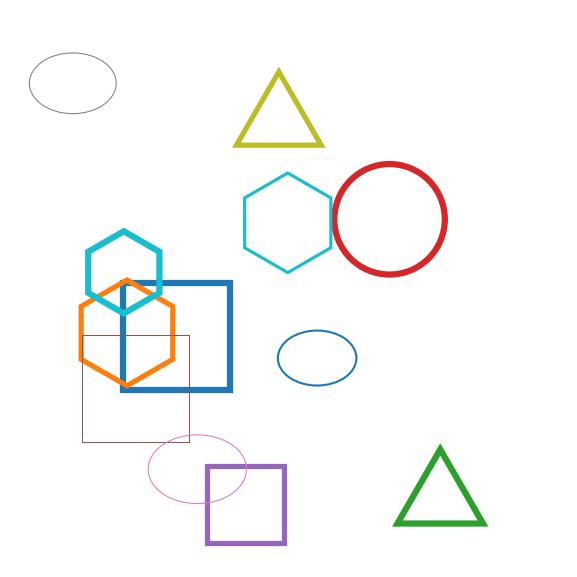[{"shape": "oval", "thickness": 1, "radius": 0.34, "center": [0.549, 0.379]}, {"shape": "square", "thickness": 3, "radius": 0.46, "center": [0.306, 0.416]}, {"shape": "hexagon", "thickness": 2.5, "radius": 0.46, "center": [0.22, 0.423]}, {"shape": "triangle", "thickness": 3, "radius": 0.43, "center": [0.762, 0.135]}, {"shape": "circle", "thickness": 3, "radius": 0.48, "center": [0.675, 0.619]}, {"shape": "square", "thickness": 2.5, "radius": 0.34, "center": [0.425, 0.126]}, {"shape": "square", "thickness": 0.5, "radius": 0.46, "center": [0.235, 0.327]}, {"shape": "oval", "thickness": 0.5, "radius": 0.43, "center": [0.342, 0.187]}, {"shape": "oval", "thickness": 0.5, "radius": 0.38, "center": [0.126, 0.855]}, {"shape": "triangle", "thickness": 2.5, "radius": 0.42, "center": [0.483, 0.79]}, {"shape": "hexagon", "thickness": 3, "radius": 0.36, "center": [0.214, 0.528]}, {"shape": "hexagon", "thickness": 1.5, "radius": 0.43, "center": [0.498, 0.613]}]